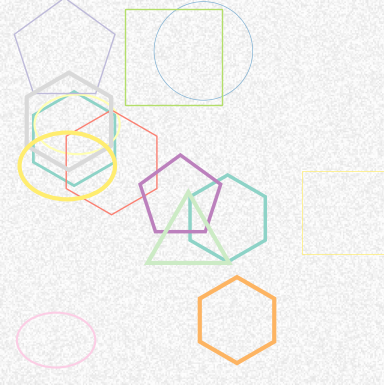[{"shape": "hexagon", "thickness": 2, "radius": 0.61, "center": [0.193, 0.64]}, {"shape": "hexagon", "thickness": 2.5, "radius": 0.56, "center": [0.591, 0.433]}, {"shape": "oval", "thickness": 1.5, "radius": 0.55, "center": [0.2, 0.677]}, {"shape": "pentagon", "thickness": 1, "radius": 0.69, "center": [0.168, 0.868]}, {"shape": "hexagon", "thickness": 1, "radius": 0.68, "center": [0.29, 0.578]}, {"shape": "circle", "thickness": 0.5, "radius": 0.64, "center": [0.528, 0.868]}, {"shape": "hexagon", "thickness": 3, "radius": 0.56, "center": [0.616, 0.169]}, {"shape": "square", "thickness": 1, "radius": 0.63, "center": [0.45, 0.852]}, {"shape": "oval", "thickness": 1.5, "radius": 0.51, "center": [0.146, 0.117]}, {"shape": "hexagon", "thickness": 3, "radius": 0.63, "center": [0.179, 0.685]}, {"shape": "pentagon", "thickness": 2.5, "radius": 0.55, "center": [0.469, 0.487]}, {"shape": "triangle", "thickness": 3, "radius": 0.61, "center": [0.489, 0.378]}, {"shape": "square", "thickness": 0.5, "radius": 0.54, "center": [0.893, 0.448]}, {"shape": "oval", "thickness": 3, "radius": 0.62, "center": [0.175, 0.569]}]